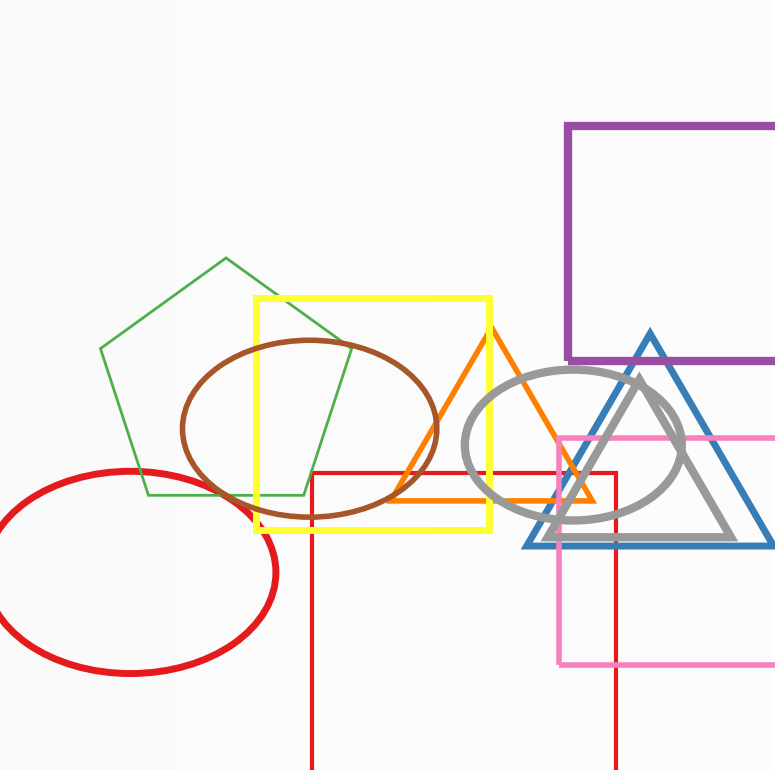[{"shape": "oval", "thickness": 2.5, "radius": 0.94, "center": [0.168, 0.257]}, {"shape": "square", "thickness": 1.5, "radius": 0.98, "center": [0.598, 0.19]}, {"shape": "triangle", "thickness": 2.5, "radius": 0.92, "center": [0.839, 0.383]}, {"shape": "pentagon", "thickness": 1, "radius": 0.85, "center": [0.292, 0.495]}, {"shape": "square", "thickness": 3, "radius": 0.76, "center": [0.886, 0.684]}, {"shape": "triangle", "thickness": 2, "radius": 0.75, "center": [0.634, 0.425]}, {"shape": "square", "thickness": 2.5, "radius": 0.75, "center": [0.48, 0.462]}, {"shape": "oval", "thickness": 2, "radius": 0.82, "center": [0.4, 0.443]}, {"shape": "square", "thickness": 2, "radius": 0.74, "center": [0.869, 0.283]}, {"shape": "triangle", "thickness": 3, "radius": 0.68, "center": [0.825, 0.371]}, {"shape": "oval", "thickness": 3, "radius": 0.7, "center": [0.74, 0.422]}]